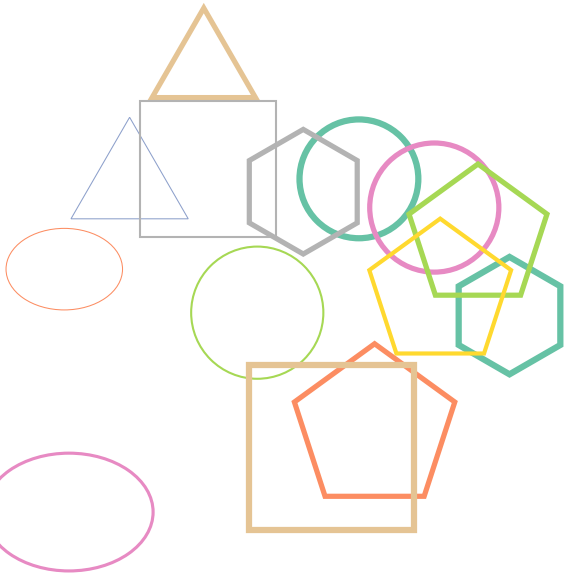[{"shape": "circle", "thickness": 3, "radius": 0.51, "center": [0.622, 0.689]}, {"shape": "hexagon", "thickness": 3, "radius": 0.51, "center": [0.882, 0.453]}, {"shape": "pentagon", "thickness": 2.5, "radius": 0.73, "center": [0.649, 0.258]}, {"shape": "oval", "thickness": 0.5, "radius": 0.5, "center": [0.111, 0.533]}, {"shape": "triangle", "thickness": 0.5, "radius": 0.59, "center": [0.224, 0.679]}, {"shape": "oval", "thickness": 1.5, "radius": 0.73, "center": [0.119, 0.112]}, {"shape": "circle", "thickness": 2.5, "radius": 0.56, "center": [0.752, 0.64]}, {"shape": "circle", "thickness": 1, "radius": 0.57, "center": [0.445, 0.458]}, {"shape": "pentagon", "thickness": 2.5, "radius": 0.63, "center": [0.828, 0.59]}, {"shape": "pentagon", "thickness": 2, "radius": 0.65, "center": [0.762, 0.491]}, {"shape": "triangle", "thickness": 2.5, "radius": 0.52, "center": [0.353, 0.882]}, {"shape": "square", "thickness": 3, "radius": 0.71, "center": [0.575, 0.224]}, {"shape": "square", "thickness": 1, "radius": 0.59, "center": [0.361, 0.707]}, {"shape": "hexagon", "thickness": 2.5, "radius": 0.54, "center": [0.525, 0.667]}]